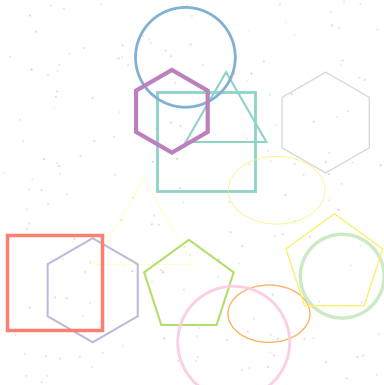[{"shape": "triangle", "thickness": 1.5, "radius": 0.61, "center": [0.587, 0.692]}, {"shape": "square", "thickness": 2, "radius": 0.64, "center": [0.535, 0.633]}, {"shape": "triangle", "thickness": 0.5, "radius": 0.75, "center": [0.373, 0.387]}, {"shape": "hexagon", "thickness": 1.5, "radius": 0.68, "center": [0.241, 0.246]}, {"shape": "square", "thickness": 2.5, "radius": 0.62, "center": [0.141, 0.266]}, {"shape": "circle", "thickness": 2, "radius": 0.65, "center": [0.482, 0.851]}, {"shape": "oval", "thickness": 1, "radius": 0.53, "center": [0.699, 0.185]}, {"shape": "pentagon", "thickness": 1.5, "radius": 0.61, "center": [0.491, 0.255]}, {"shape": "circle", "thickness": 2, "radius": 0.73, "center": [0.607, 0.111]}, {"shape": "hexagon", "thickness": 1, "radius": 0.65, "center": [0.846, 0.682]}, {"shape": "hexagon", "thickness": 3, "radius": 0.54, "center": [0.446, 0.711]}, {"shape": "circle", "thickness": 2.5, "radius": 0.54, "center": [0.889, 0.283]}, {"shape": "pentagon", "thickness": 1, "radius": 0.66, "center": [0.868, 0.313]}, {"shape": "oval", "thickness": 0.5, "radius": 0.63, "center": [0.719, 0.506]}]